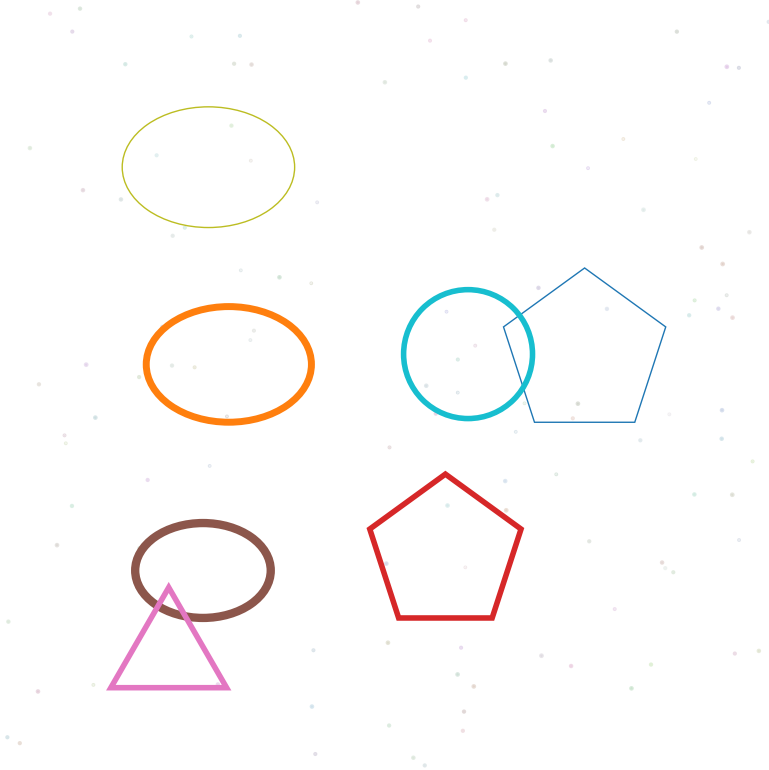[{"shape": "pentagon", "thickness": 0.5, "radius": 0.55, "center": [0.759, 0.541]}, {"shape": "oval", "thickness": 2.5, "radius": 0.54, "center": [0.297, 0.527]}, {"shape": "pentagon", "thickness": 2, "radius": 0.52, "center": [0.578, 0.281]}, {"shape": "oval", "thickness": 3, "radius": 0.44, "center": [0.264, 0.259]}, {"shape": "triangle", "thickness": 2, "radius": 0.43, "center": [0.219, 0.15]}, {"shape": "oval", "thickness": 0.5, "radius": 0.56, "center": [0.271, 0.783]}, {"shape": "circle", "thickness": 2, "radius": 0.42, "center": [0.608, 0.54]}]